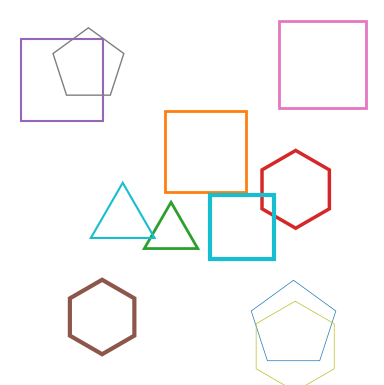[{"shape": "pentagon", "thickness": 0.5, "radius": 0.58, "center": [0.762, 0.157]}, {"shape": "square", "thickness": 2, "radius": 0.52, "center": [0.534, 0.607]}, {"shape": "triangle", "thickness": 2, "radius": 0.4, "center": [0.444, 0.394]}, {"shape": "hexagon", "thickness": 2.5, "radius": 0.51, "center": [0.768, 0.508]}, {"shape": "square", "thickness": 1.5, "radius": 0.53, "center": [0.162, 0.792]}, {"shape": "hexagon", "thickness": 3, "radius": 0.48, "center": [0.265, 0.177]}, {"shape": "square", "thickness": 2, "radius": 0.57, "center": [0.838, 0.833]}, {"shape": "pentagon", "thickness": 1, "radius": 0.48, "center": [0.23, 0.831]}, {"shape": "hexagon", "thickness": 0.5, "radius": 0.59, "center": [0.767, 0.101]}, {"shape": "square", "thickness": 3, "radius": 0.41, "center": [0.628, 0.41]}, {"shape": "triangle", "thickness": 1.5, "radius": 0.48, "center": [0.319, 0.43]}]